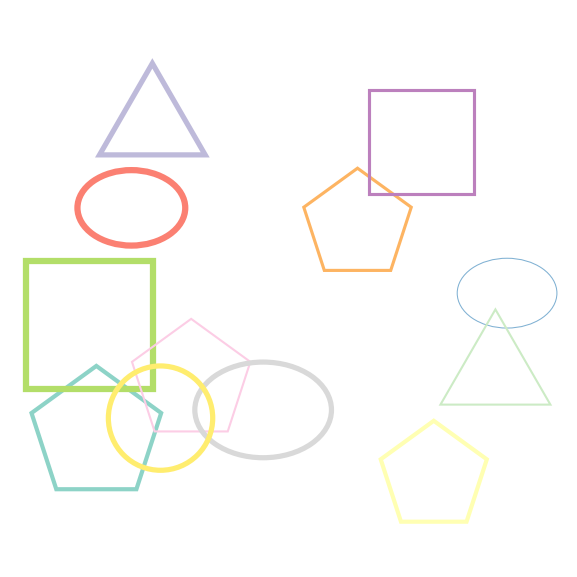[{"shape": "pentagon", "thickness": 2, "radius": 0.59, "center": [0.167, 0.247]}, {"shape": "pentagon", "thickness": 2, "radius": 0.48, "center": [0.751, 0.174]}, {"shape": "triangle", "thickness": 2.5, "radius": 0.53, "center": [0.264, 0.784]}, {"shape": "oval", "thickness": 3, "radius": 0.47, "center": [0.227, 0.639]}, {"shape": "oval", "thickness": 0.5, "radius": 0.43, "center": [0.878, 0.492]}, {"shape": "pentagon", "thickness": 1.5, "radius": 0.49, "center": [0.619, 0.61]}, {"shape": "square", "thickness": 3, "radius": 0.55, "center": [0.155, 0.436]}, {"shape": "pentagon", "thickness": 1, "radius": 0.54, "center": [0.331, 0.339]}, {"shape": "oval", "thickness": 2.5, "radius": 0.59, "center": [0.456, 0.289]}, {"shape": "square", "thickness": 1.5, "radius": 0.45, "center": [0.73, 0.753]}, {"shape": "triangle", "thickness": 1, "radius": 0.55, "center": [0.858, 0.353]}, {"shape": "circle", "thickness": 2.5, "radius": 0.45, "center": [0.278, 0.275]}]